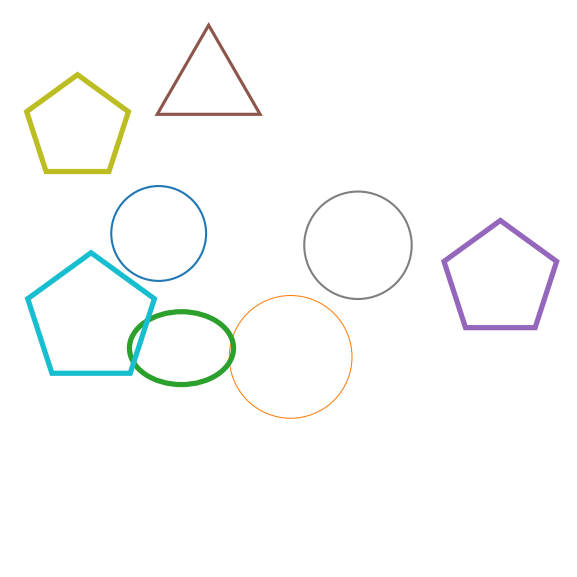[{"shape": "circle", "thickness": 1, "radius": 0.41, "center": [0.275, 0.595]}, {"shape": "circle", "thickness": 0.5, "radius": 0.53, "center": [0.503, 0.381]}, {"shape": "oval", "thickness": 2.5, "radius": 0.45, "center": [0.314, 0.396]}, {"shape": "pentagon", "thickness": 2.5, "radius": 0.51, "center": [0.866, 0.515]}, {"shape": "triangle", "thickness": 1.5, "radius": 0.51, "center": [0.361, 0.853]}, {"shape": "circle", "thickness": 1, "radius": 0.47, "center": [0.62, 0.574]}, {"shape": "pentagon", "thickness": 2.5, "radius": 0.46, "center": [0.134, 0.777]}, {"shape": "pentagon", "thickness": 2.5, "radius": 0.58, "center": [0.158, 0.446]}]